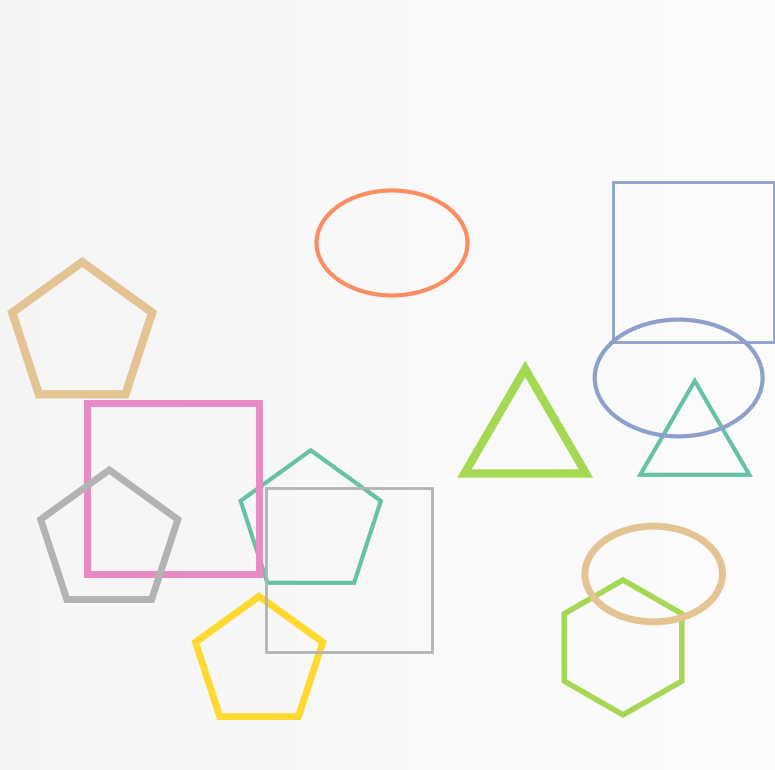[{"shape": "pentagon", "thickness": 1.5, "radius": 0.48, "center": [0.401, 0.32]}, {"shape": "triangle", "thickness": 1.5, "radius": 0.41, "center": [0.896, 0.424]}, {"shape": "oval", "thickness": 1.5, "radius": 0.49, "center": [0.506, 0.684]}, {"shape": "oval", "thickness": 1.5, "radius": 0.54, "center": [0.876, 0.509]}, {"shape": "square", "thickness": 1, "radius": 0.52, "center": [0.895, 0.66]}, {"shape": "square", "thickness": 2.5, "radius": 0.55, "center": [0.224, 0.366]}, {"shape": "hexagon", "thickness": 2, "radius": 0.44, "center": [0.804, 0.159]}, {"shape": "triangle", "thickness": 3, "radius": 0.45, "center": [0.678, 0.43]}, {"shape": "pentagon", "thickness": 2.5, "radius": 0.43, "center": [0.334, 0.139]}, {"shape": "pentagon", "thickness": 3, "radius": 0.47, "center": [0.106, 0.565]}, {"shape": "oval", "thickness": 2.5, "radius": 0.44, "center": [0.843, 0.255]}, {"shape": "pentagon", "thickness": 2.5, "radius": 0.47, "center": [0.141, 0.297]}, {"shape": "square", "thickness": 1, "radius": 0.53, "center": [0.45, 0.26]}]